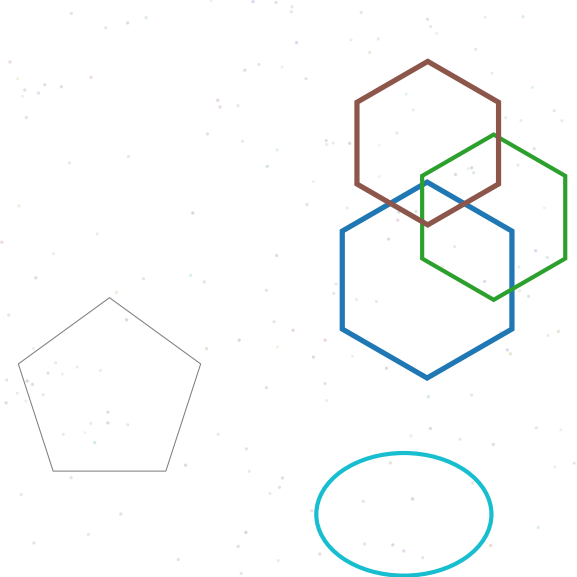[{"shape": "hexagon", "thickness": 2.5, "radius": 0.85, "center": [0.74, 0.514]}, {"shape": "hexagon", "thickness": 2, "radius": 0.72, "center": [0.855, 0.623]}, {"shape": "hexagon", "thickness": 2.5, "radius": 0.71, "center": [0.741, 0.751]}, {"shape": "pentagon", "thickness": 0.5, "radius": 0.83, "center": [0.19, 0.318]}, {"shape": "oval", "thickness": 2, "radius": 0.76, "center": [0.699, 0.109]}]